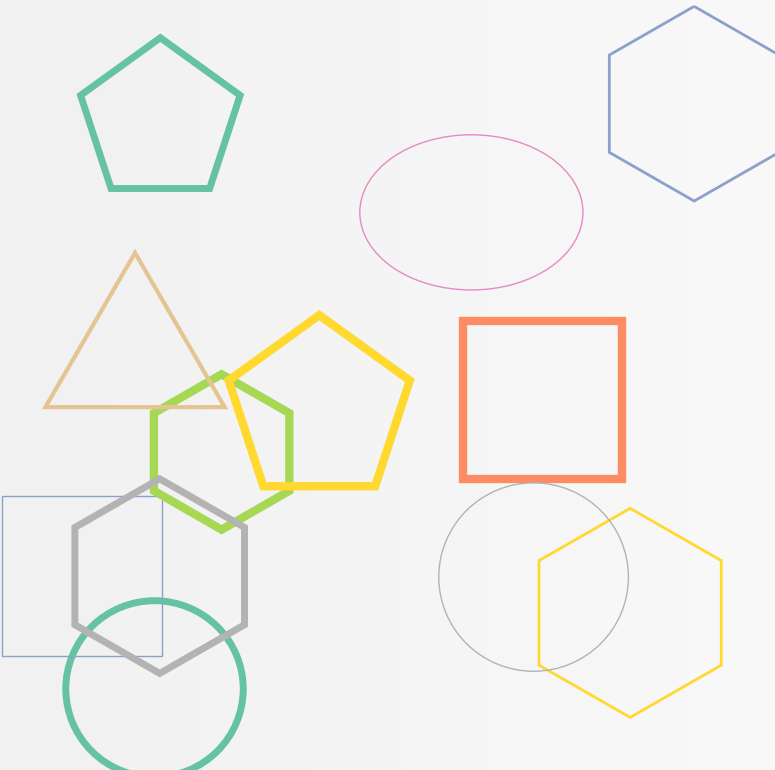[{"shape": "pentagon", "thickness": 2.5, "radius": 0.54, "center": [0.207, 0.843]}, {"shape": "circle", "thickness": 2.5, "radius": 0.57, "center": [0.199, 0.105]}, {"shape": "square", "thickness": 3, "radius": 0.51, "center": [0.7, 0.481]}, {"shape": "square", "thickness": 0.5, "radius": 0.52, "center": [0.106, 0.252]}, {"shape": "hexagon", "thickness": 1, "radius": 0.63, "center": [0.896, 0.865]}, {"shape": "oval", "thickness": 0.5, "radius": 0.72, "center": [0.608, 0.724]}, {"shape": "hexagon", "thickness": 3, "radius": 0.5, "center": [0.286, 0.413]}, {"shape": "pentagon", "thickness": 3, "radius": 0.61, "center": [0.412, 0.468]}, {"shape": "hexagon", "thickness": 1, "radius": 0.68, "center": [0.813, 0.204]}, {"shape": "triangle", "thickness": 1.5, "radius": 0.67, "center": [0.174, 0.538]}, {"shape": "hexagon", "thickness": 2.5, "radius": 0.63, "center": [0.206, 0.252]}, {"shape": "circle", "thickness": 0.5, "radius": 0.61, "center": [0.689, 0.251]}]